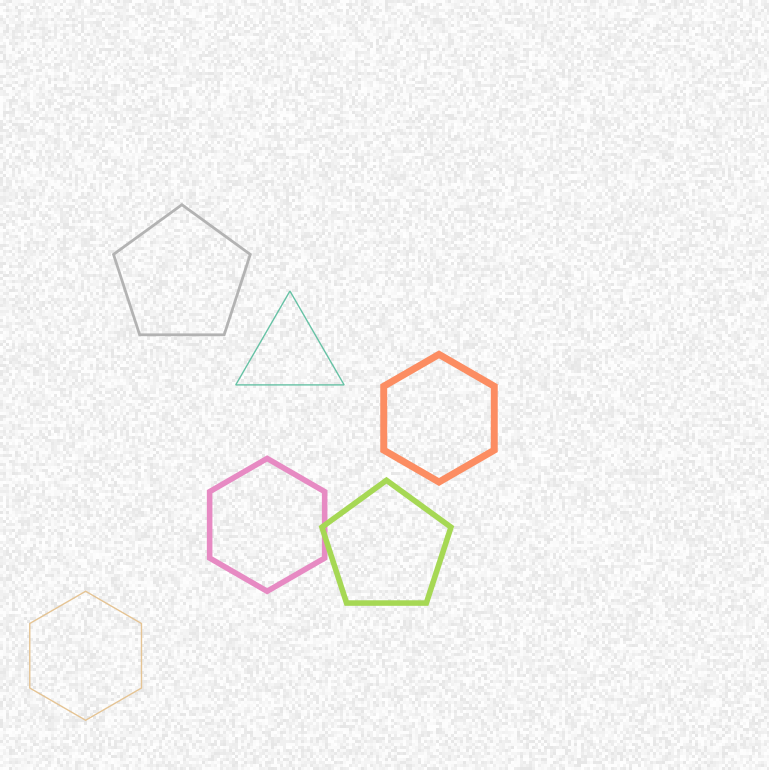[{"shape": "triangle", "thickness": 0.5, "radius": 0.41, "center": [0.377, 0.541]}, {"shape": "hexagon", "thickness": 2.5, "radius": 0.41, "center": [0.57, 0.457]}, {"shape": "hexagon", "thickness": 2, "radius": 0.43, "center": [0.347, 0.318]}, {"shape": "pentagon", "thickness": 2, "radius": 0.44, "center": [0.502, 0.288]}, {"shape": "hexagon", "thickness": 0.5, "radius": 0.42, "center": [0.111, 0.148]}, {"shape": "pentagon", "thickness": 1, "radius": 0.47, "center": [0.236, 0.641]}]